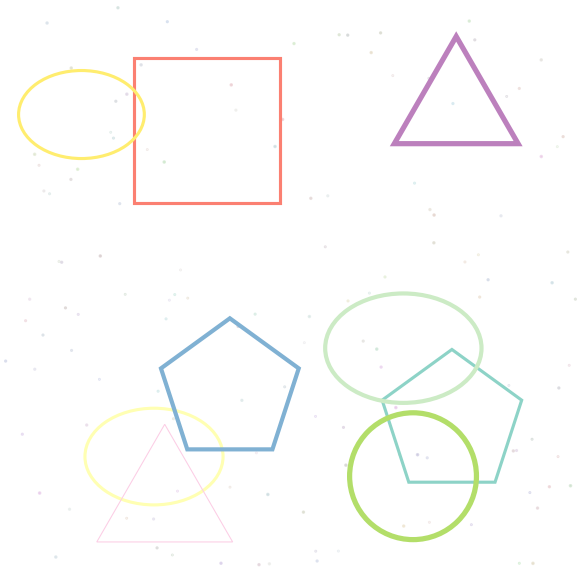[{"shape": "pentagon", "thickness": 1.5, "radius": 0.64, "center": [0.783, 0.267]}, {"shape": "oval", "thickness": 1.5, "radius": 0.6, "center": [0.267, 0.209]}, {"shape": "square", "thickness": 1.5, "radius": 0.63, "center": [0.358, 0.773]}, {"shape": "pentagon", "thickness": 2, "radius": 0.63, "center": [0.398, 0.322]}, {"shape": "circle", "thickness": 2.5, "radius": 0.55, "center": [0.715, 0.175]}, {"shape": "triangle", "thickness": 0.5, "radius": 0.68, "center": [0.285, 0.129]}, {"shape": "triangle", "thickness": 2.5, "radius": 0.62, "center": [0.79, 0.812]}, {"shape": "oval", "thickness": 2, "radius": 0.68, "center": [0.698, 0.396]}, {"shape": "oval", "thickness": 1.5, "radius": 0.54, "center": [0.141, 0.801]}]